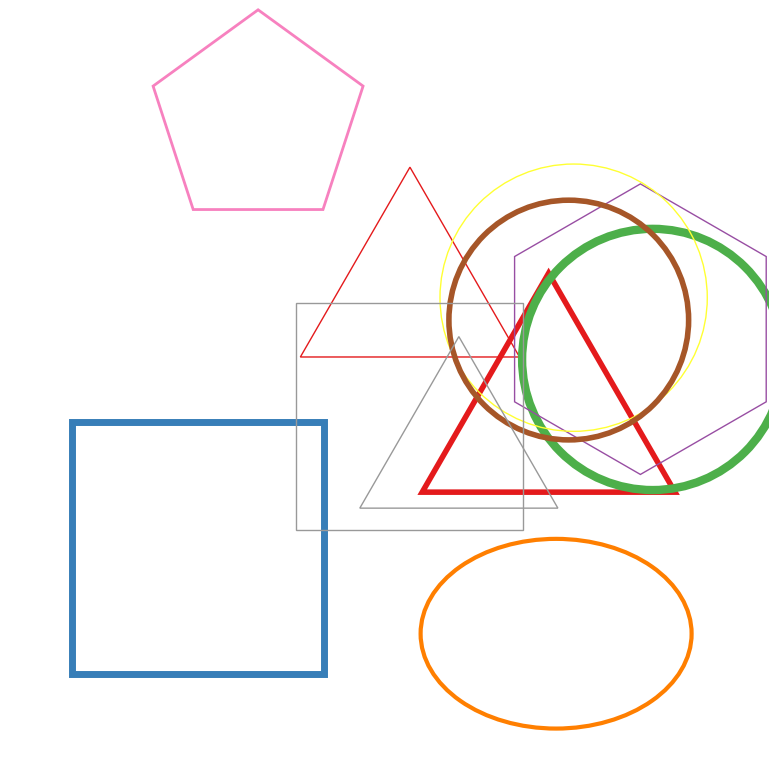[{"shape": "triangle", "thickness": 2, "radius": 0.95, "center": [0.712, 0.456]}, {"shape": "triangle", "thickness": 0.5, "radius": 0.82, "center": [0.532, 0.619]}, {"shape": "square", "thickness": 2.5, "radius": 0.82, "center": [0.257, 0.288]}, {"shape": "circle", "thickness": 3, "radius": 0.85, "center": [0.848, 0.533]}, {"shape": "hexagon", "thickness": 0.5, "radius": 0.94, "center": [0.832, 0.573]}, {"shape": "oval", "thickness": 1.5, "radius": 0.88, "center": [0.722, 0.177]}, {"shape": "circle", "thickness": 0.5, "radius": 0.87, "center": [0.745, 0.613]}, {"shape": "circle", "thickness": 2, "radius": 0.78, "center": [0.739, 0.584]}, {"shape": "pentagon", "thickness": 1, "radius": 0.72, "center": [0.335, 0.844]}, {"shape": "square", "thickness": 0.5, "radius": 0.74, "center": [0.532, 0.459]}, {"shape": "triangle", "thickness": 0.5, "radius": 0.74, "center": [0.596, 0.414]}]